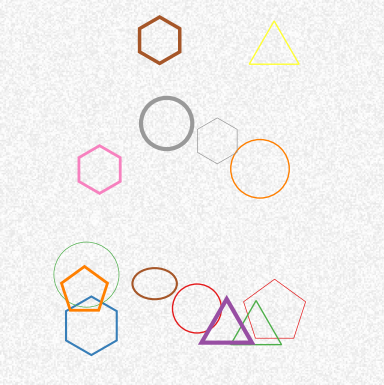[{"shape": "circle", "thickness": 1, "radius": 0.32, "center": [0.512, 0.199]}, {"shape": "pentagon", "thickness": 0.5, "radius": 0.42, "center": [0.713, 0.19]}, {"shape": "hexagon", "thickness": 1.5, "radius": 0.38, "center": [0.237, 0.154]}, {"shape": "triangle", "thickness": 1, "radius": 0.38, "center": [0.665, 0.143]}, {"shape": "circle", "thickness": 0.5, "radius": 0.42, "center": [0.224, 0.287]}, {"shape": "triangle", "thickness": 3, "radius": 0.38, "center": [0.589, 0.148]}, {"shape": "pentagon", "thickness": 2, "radius": 0.31, "center": [0.219, 0.245]}, {"shape": "circle", "thickness": 1, "radius": 0.38, "center": [0.675, 0.562]}, {"shape": "triangle", "thickness": 1, "radius": 0.37, "center": [0.712, 0.871]}, {"shape": "hexagon", "thickness": 2.5, "radius": 0.3, "center": [0.415, 0.896]}, {"shape": "oval", "thickness": 1.5, "radius": 0.29, "center": [0.402, 0.263]}, {"shape": "hexagon", "thickness": 2, "radius": 0.31, "center": [0.259, 0.56]}, {"shape": "hexagon", "thickness": 0.5, "radius": 0.3, "center": [0.564, 0.634]}, {"shape": "circle", "thickness": 3, "radius": 0.33, "center": [0.433, 0.679]}]